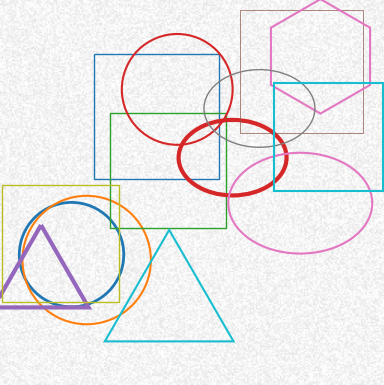[{"shape": "square", "thickness": 1, "radius": 0.81, "center": [0.407, 0.697]}, {"shape": "circle", "thickness": 2, "radius": 0.68, "center": [0.186, 0.339]}, {"shape": "circle", "thickness": 1.5, "radius": 0.83, "center": [0.225, 0.325]}, {"shape": "square", "thickness": 1, "radius": 0.75, "center": [0.437, 0.557]}, {"shape": "oval", "thickness": 3, "radius": 0.7, "center": [0.604, 0.59]}, {"shape": "circle", "thickness": 1.5, "radius": 0.72, "center": [0.46, 0.768]}, {"shape": "triangle", "thickness": 3, "radius": 0.71, "center": [0.107, 0.273]}, {"shape": "square", "thickness": 0.5, "radius": 0.8, "center": [0.783, 0.815]}, {"shape": "oval", "thickness": 1.5, "radius": 0.93, "center": [0.78, 0.472]}, {"shape": "hexagon", "thickness": 1.5, "radius": 0.74, "center": [0.832, 0.854]}, {"shape": "oval", "thickness": 1, "radius": 0.72, "center": [0.674, 0.718]}, {"shape": "square", "thickness": 1, "radius": 0.76, "center": [0.157, 0.368]}, {"shape": "triangle", "thickness": 1.5, "radius": 0.97, "center": [0.439, 0.21]}, {"shape": "square", "thickness": 1.5, "radius": 0.7, "center": [0.853, 0.643]}]